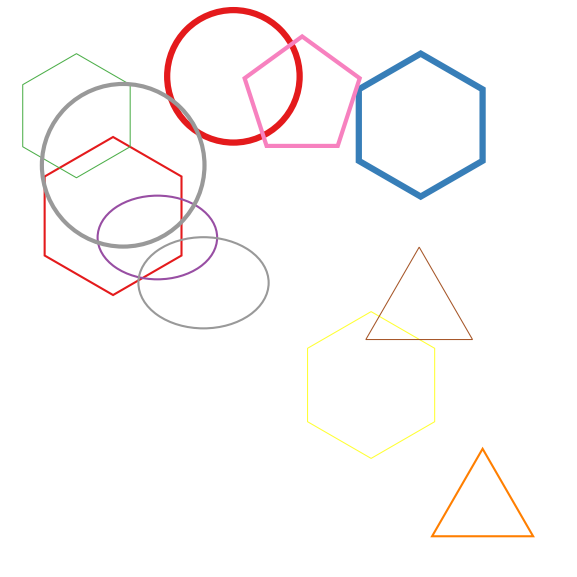[{"shape": "hexagon", "thickness": 1, "radius": 0.68, "center": [0.196, 0.625]}, {"shape": "circle", "thickness": 3, "radius": 0.57, "center": [0.404, 0.867]}, {"shape": "hexagon", "thickness": 3, "radius": 0.62, "center": [0.728, 0.783]}, {"shape": "hexagon", "thickness": 0.5, "radius": 0.54, "center": [0.132, 0.799]}, {"shape": "oval", "thickness": 1, "radius": 0.52, "center": [0.272, 0.588]}, {"shape": "triangle", "thickness": 1, "radius": 0.51, "center": [0.836, 0.121]}, {"shape": "hexagon", "thickness": 0.5, "radius": 0.64, "center": [0.643, 0.332]}, {"shape": "triangle", "thickness": 0.5, "radius": 0.53, "center": [0.726, 0.465]}, {"shape": "pentagon", "thickness": 2, "radius": 0.52, "center": [0.523, 0.831]}, {"shape": "circle", "thickness": 2, "radius": 0.7, "center": [0.213, 0.713]}, {"shape": "oval", "thickness": 1, "radius": 0.56, "center": [0.352, 0.509]}]